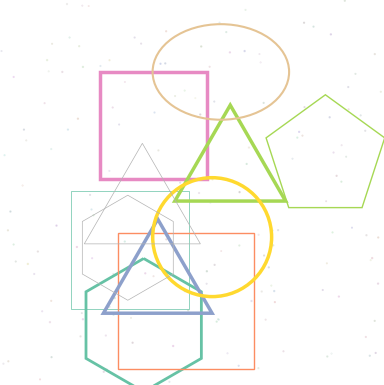[{"shape": "square", "thickness": 0.5, "radius": 0.76, "center": [0.338, 0.35]}, {"shape": "hexagon", "thickness": 2, "radius": 0.86, "center": [0.373, 0.156]}, {"shape": "square", "thickness": 1, "radius": 0.88, "center": [0.484, 0.218]}, {"shape": "triangle", "thickness": 2.5, "radius": 0.81, "center": [0.41, 0.268]}, {"shape": "square", "thickness": 2.5, "radius": 0.69, "center": [0.399, 0.673]}, {"shape": "pentagon", "thickness": 1, "radius": 0.81, "center": [0.845, 0.592]}, {"shape": "triangle", "thickness": 2.5, "radius": 0.83, "center": [0.598, 0.561]}, {"shape": "circle", "thickness": 2.5, "radius": 0.77, "center": [0.551, 0.384]}, {"shape": "oval", "thickness": 1.5, "radius": 0.89, "center": [0.574, 0.813]}, {"shape": "triangle", "thickness": 0.5, "radius": 0.87, "center": [0.37, 0.454]}, {"shape": "hexagon", "thickness": 0.5, "radius": 0.68, "center": [0.332, 0.357]}]